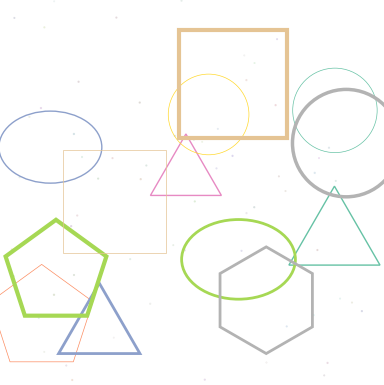[{"shape": "triangle", "thickness": 1, "radius": 0.68, "center": [0.869, 0.38]}, {"shape": "circle", "thickness": 0.5, "radius": 0.55, "center": [0.87, 0.713]}, {"shape": "pentagon", "thickness": 0.5, "radius": 0.7, "center": [0.108, 0.173]}, {"shape": "triangle", "thickness": 2, "radius": 0.61, "center": [0.258, 0.143]}, {"shape": "oval", "thickness": 1, "radius": 0.67, "center": [0.131, 0.618]}, {"shape": "triangle", "thickness": 1, "radius": 0.53, "center": [0.483, 0.546]}, {"shape": "pentagon", "thickness": 3, "radius": 0.69, "center": [0.145, 0.291]}, {"shape": "oval", "thickness": 2, "radius": 0.74, "center": [0.62, 0.326]}, {"shape": "circle", "thickness": 0.5, "radius": 0.52, "center": [0.542, 0.703]}, {"shape": "square", "thickness": 3, "radius": 0.7, "center": [0.606, 0.781]}, {"shape": "square", "thickness": 0.5, "radius": 0.67, "center": [0.297, 0.476]}, {"shape": "circle", "thickness": 2.5, "radius": 0.7, "center": [0.899, 0.628]}, {"shape": "hexagon", "thickness": 2, "radius": 0.69, "center": [0.691, 0.22]}]